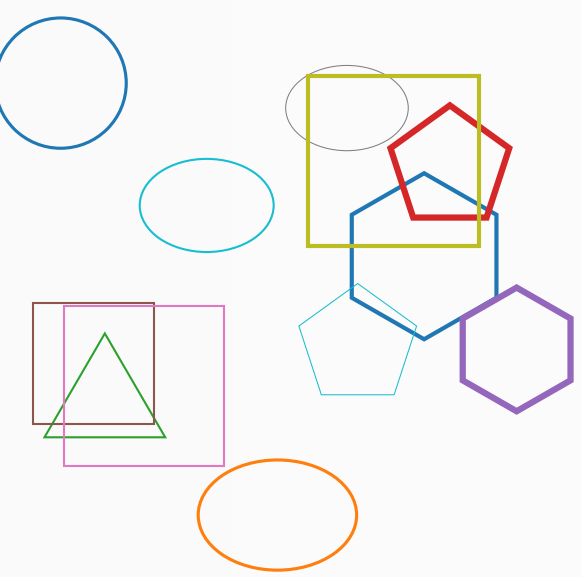[{"shape": "circle", "thickness": 1.5, "radius": 0.56, "center": [0.104, 0.855]}, {"shape": "hexagon", "thickness": 2, "radius": 0.72, "center": [0.73, 0.555]}, {"shape": "oval", "thickness": 1.5, "radius": 0.68, "center": [0.477, 0.107]}, {"shape": "triangle", "thickness": 1, "radius": 0.6, "center": [0.18, 0.302]}, {"shape": "pentagon", "thickness": 3, "radius": 0.54, "center": [0.774, 0.709]}, {"shape": "hexagon", "thickness": 3, "radius": 0.54, "center": [0.889, 0.394]}, {"shape": "square", "thickness": 1, "radius": 0.52, "center": [0.161, 0.369]}, {"shape": "square", "thickness": 1, "radius": 0.69, "center": [0.248, 0.331]}, {"shape": "oval", "thickness": 0.5, "radius": 0.53, "center": [0.597, 0.812]}, {"shape": "square", "thickness": 2, "radius": 0.74, "center": [0.677, 0.72]}, {"shape": "pentagon", "thickness": 0.5, "radius": 0.53, "center": [0.615, 0.402]}, {"shape": "oval", "thickness": 1, "radius": 0.58, "center": [0.356, 0.643]}]